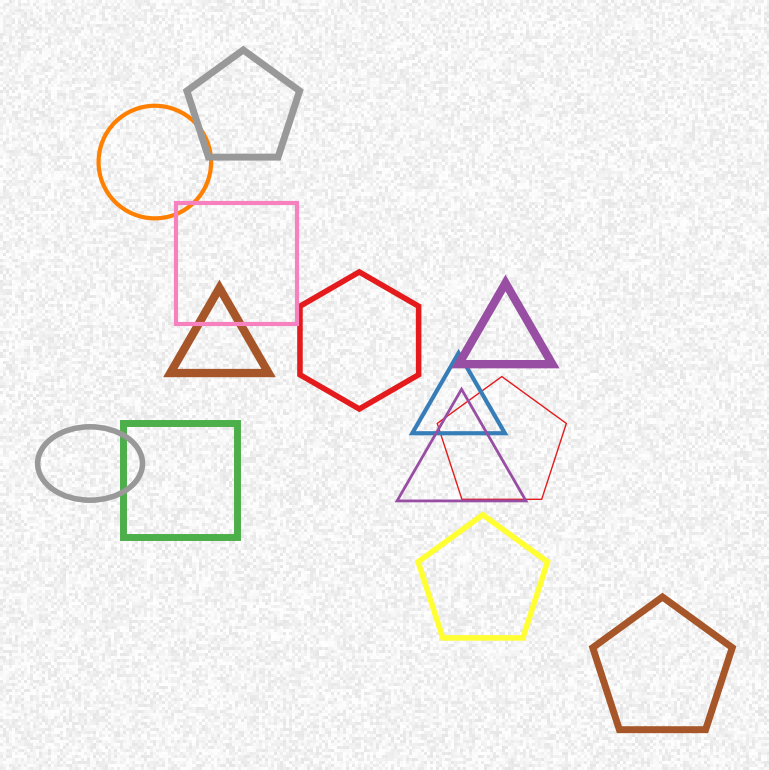[{"shape": "pentagon", "thickness": 0.5, "radius": 0.44, "center": [0.652, 0.423]}, {"shape": "hexagon", "thickness": 2, "radius": 0.44, "center": [0.467, 0.558]}, {"shape": "triangle", "thickness": 1.5, "radius": 0.35, "center": [0.596, 0.472]}, {"shape": "square", "thickness": 2.5, "radius": 0.37, "center": [0.234, 0.377]}, {"shape": "triangle", "thickness": 3, "radius": 0.35, "center": [0.657, 0.562]}, {"shape": "triangle", "thickness": 1, "radius": 0.48, "center": [0.599, 0.398]}, {"shape": "circle", "thickness": 1.5, "radius": 0.37, "center": [0.201, 0.79]}, {"shape": "pentagon", "thickness": 2, "radius": 0.44, "center": [0.627, 0.243]}, {"shape": "pentagon", "thickness": 2.5, "radius": 0.48, "center": [0.86, 0.129]}, {"shape": "triangle", "thickness": 3, "radius": 0.37, "center": [0.285, 0.552]}, {"shape": "square", "thickness": 1.5, "radius": 0.39, "center": [0.307, 0.658]}, {"shape": "pentagon", "thickness": 2.5, "radius": 0.38, "center": [0.316, 0.858]}, {"shape": "oval", "thickness": 2, "radius": 0.34, "center": [0.117, 0.398]}]